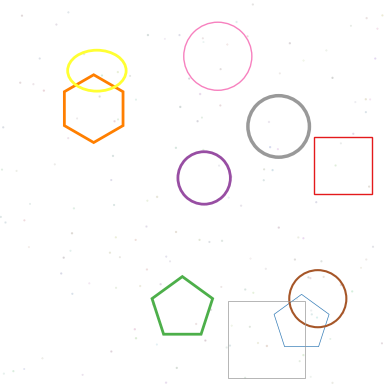[{"shape": "square", "thickness": 1, "radius": 0.37, "center": [0.891, 0.57]}, {"shape": "pentagon", "thickness": 0.5, "radius": 0.38, "center": [0.783, 0.16]}, {"shape": "pentagon", "thickness": 2, "radius": 0.41, "center": [0.474, 0.199]}, {"shape": "circle", "thickness": 2, "radius": 0.34, "center": [0.53, 0.538]}, {"shape": "hexagon", "thickness": 2, "radius": 0.44, "center": [0.243, 0.718]}, {"shape": "oval", "thickness": 2, "radius": 0.38, "center": [0.252, 0.816]}, {"shape": "circle", "thickness": 1.5, "radius": 0.37, "center": [0.825, 0.224]}, {"shape": "circle", "thickness": 1, "radius": 0.44, "center": [0.566, 0.854]}, {"shape": "circle", "thickness": 2.5, "radius": 0.4, "center": [0.724, 0.672]}, {"shape": "square", "thickness": 0.5, "radius": 0.5, "center": [0.693, 0.118]}]